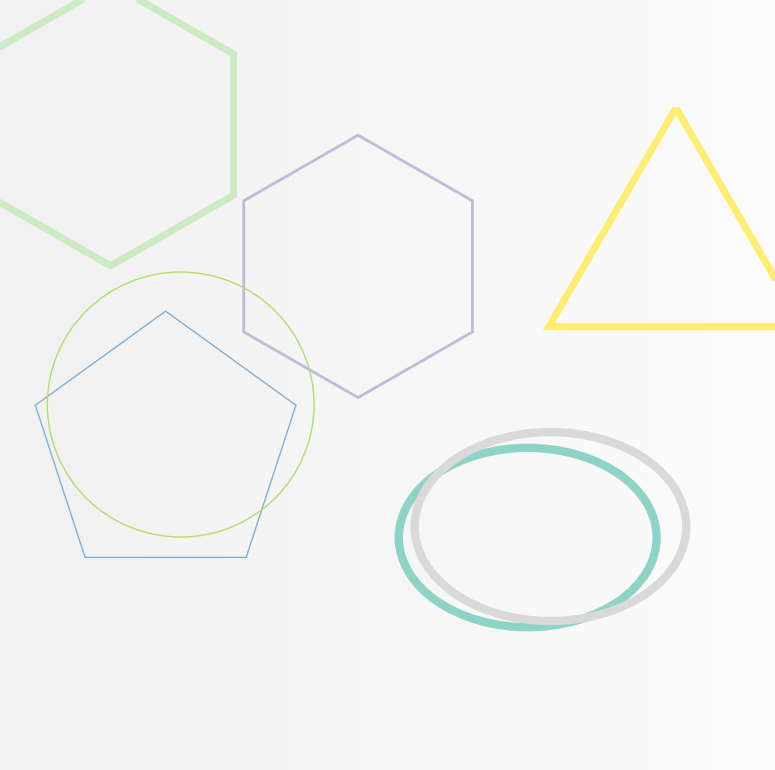[{"shape": "oval", "thickness": 3, "radius": 0.83, "center": [0.681, 0.302]}, {"shape": "hexagon", "thickness": 1, "radius": 0.85, "center": [0.462, 0.654]}, {"shape": "pentagon", "thickness": 0.5, "radius": 0.88, "center": [0.214, 0.419]}, {"shape": "circle", "thickness": 0.5, "radius": 0.86, "center": [0.233, 0.475]}, {"shape": "oval", "thickness": 3, "radius": 0.88, "center": [0.71, 0.316]}, {"shape": "hexagon", "thickness": 2.5, "radius": 0.92, "center": [0.143, 0.838]}, {"shape": "triangle", "thickness": 2.5, "radius": 0.95, "center": [0.872, 0.67]}]